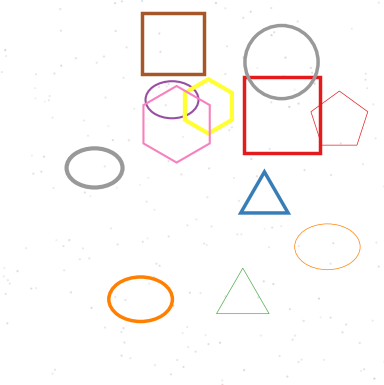[{"shape": "square", "thickness": 2.5, "radius": 0.49, "center": [0.734, 0.701]}, {"shape": "pentagon", "thickness": 0.5, "radius": 0.39, "center": [0.881, 0.686]}, {"shape": "triangle", "thickness": 2.5, "radius": 0.36, "center": [0.687, 0.482]}, {"shape": "triangle", "thickness": 0.5, "radius": 0.39, "center": [0.631, 0.225]}, {"shape": "oval", "thickness": 1.5, "radius": 0.34, "center": [0.447, 0.741]}, {"shape": "oval", "thickness": 0.5, "radius": 0.43, "center": [0.85, 0.359]}, {"shape": "oval", "thickness": 2.5, "radius": 0.41, "center": [0.365, 0.223]}, {"shape": "hexagon", "thickness": 3, "radius": 0.35, "center": [0.541, 0.724]}, {"shape": "square", "thickness": 2.5, "radius": 0.4, "center": [0.449, 0.887]}, {"shape": "hexagon", "thickness": 1.5, "radius": 0.5, "center": [0.459, 0.677]}, {"shape": "circle", "thickness": 2.5, "radius": 0.48, "center": [0.731, 0.839]}, {"shape": "oval", "thickness": 3, "radius": 0.36, "center": [0.246, 0.564]}]